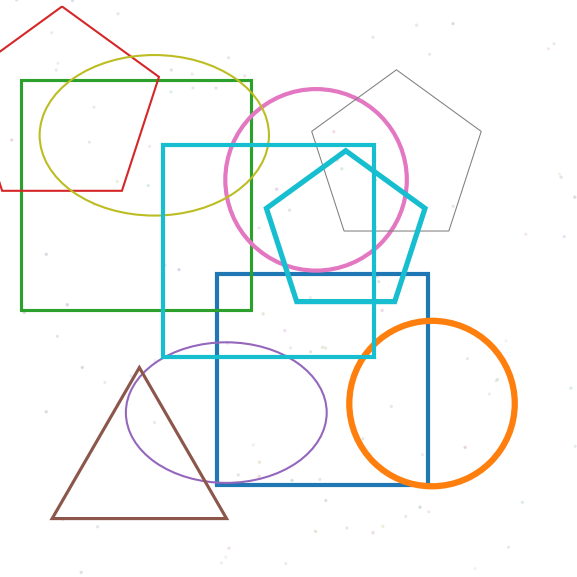[{"shape": "square", "thickness": 2, "radius": 0.91, "center": [0.559, 0.342]}, {"shape": "circle", "thickness": 3, "radius": 0.72, "center": [0.748, 0.3]}, {"shape": "square", "thickness": 1.5, "radius": 0.99, "center": [0.236, 0.662]}, {"shape": "pentagon", "thickness": 1, "radius": 0.88, "center": [0.107, 0.811]}, {"shape": "oval", "thickness": 1, "radius": 0.87, "center": [0.392, 0.285]}, {"shape": "triangle", "thickness": 1.5, "radius": 0.87, "center": [0.241, 0.188]}, {"shape": "circle", "thickness": 2, "radius": 0.79, "center": [0.547, 0.688]}, {"shape": "pentagon", "thickness": 0.5, "radius": 0.77, "center": [0.686, 0.724]}, {"shape": "oval", "thickness": 1, "radius": 0.99, "center": [0.267, 0.765]}, {"shape": "pentagon", "thickness": 2.5, "radius": 0.72, "center": [0.599, 0.594]}, {"shape": "square", "thickness": 2, "radius": 0.91, "center": [0.465, 0.564]}]